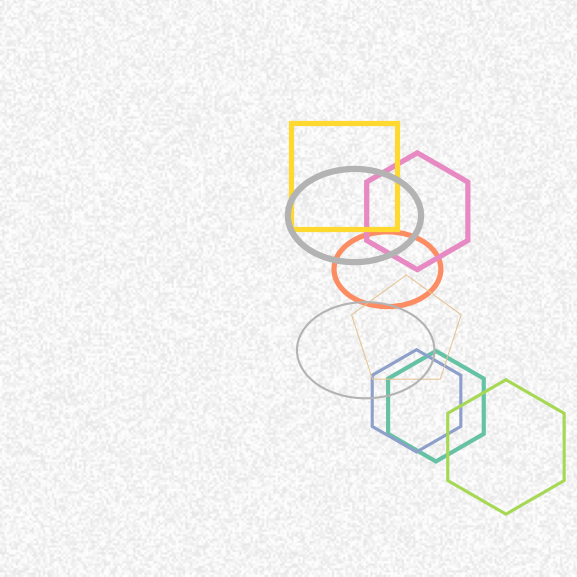[{"shape": "hexagon", "thickness": 2, "radius": 0.48, "center": [0.755, 0.296]}, {"shape": "oval", "thickness": 2.5, "radius": 0.46, "center": [0.671, 0.533]}, {"shape": "hexagon", "thickness": 1.5, "radius": 0.44, "center": [0.721, 0.305]}, {"shape": "hexagon", "thickness": 2.5, "radius": 0.51, "center": [0.723, 0.633]}, {"shape": "hexagon", "thickness": 1.5, "radius": 0.58, "center": [0.876, 0.225]}, {"shape": "square", "thickness": 2.5, "radius": 0.46, "center": [0.595, 0.695]}, {"shape": "pentagon", "thickness": 0.5, "radius": 0.5, "center": [0.704, 0.423]}, {"shape": "oval", "thickness": 1, "radius": 0.59, "center": [0.633, 0.393]}, {"shape": "oval", "thickness": 3, "radius": 0.58, "center": [0.614, 0.626]}]